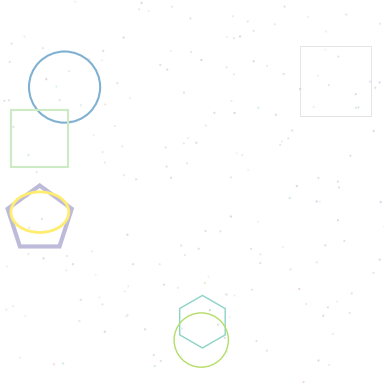[{"shape": "hexagon", "thickness": 1, "radius": 0.34, "center": [0.526, 0.164]}, {"shape": "pentagon", "thickness": 3, "radius": 0.44, "center": [0.103, 0.431]}, {"shape": "circle", "thickness": 1.5, "radius": 0.46, "center": [0.168, 0.774]}, {"shape": "circle", "thickness": 1, "radius": 0.35, "center": [0.523, 0.117]}, {"shape": "square", "thickness": 0.5, "radius": 0.46, "center": [0.871, 0.789]}, {"shape": "square", "thickness": 1.5, "radius": 0.37, "center": [0.102, 0.64]}, {"shape": "oval", "thickness": 2, "radius": 0.38, "center": [0.103, 0.449]}]